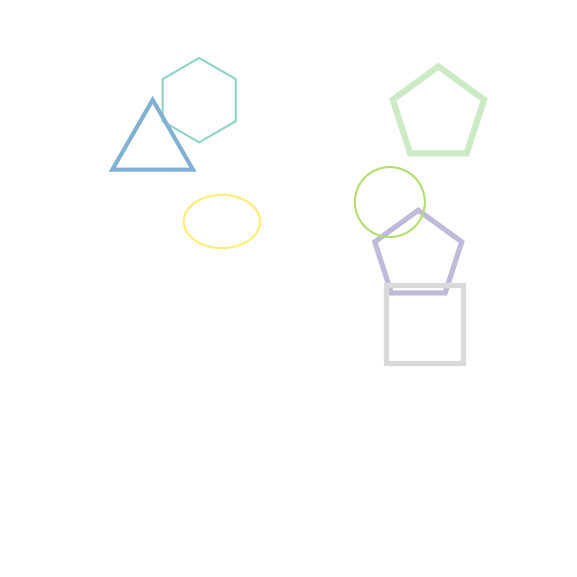[{"shape": "hexagon", "thickness": 1, "radius": 0.37, "center": [0.345, 0.826]}, {"shape": "pentagon", "thickness": 2.5, "radius": 0.4, "center": [0.724, 0.556]}, {"shape": "triangle", "thickness": 2, "radius": 0.4, "center": [0.264, 0.746]}, {"shape": "circle", "thickness": 1, "radius": 0.3, "center": [0.675, 0.649]}, {"shape": "square", "thickness": 2.5, "radius": 0.34, "center": [0.735, 0.439]}, {"shape": "pentagon", "thickness": 3, "radius": 0.42, "center": [0.759, 0.801]}, {"shape": "oval", "thickness": 1, "radius": 0.33, "center": [0.384, 0.616]}]